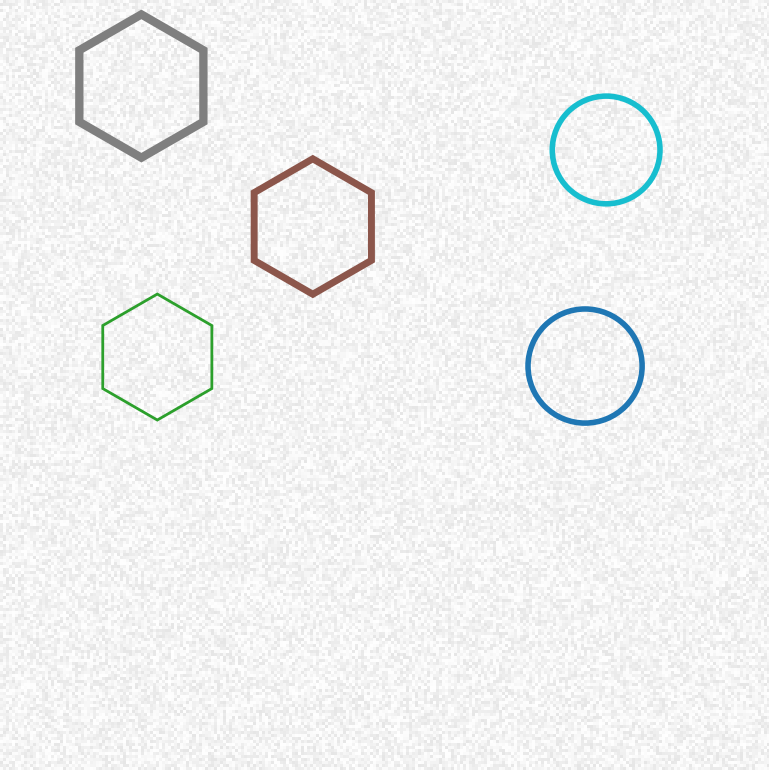[{"shape": "circle", "thickness": 2, "radius": 0.37, "center": [0.76, 0.525]}, {"shape": "hexagon", "thickness": 1, "radius": 0.41, "center": [0.204, 0.536]}, {"shape": "hexagon", "thickness": 2.5, "radius": 0.44, "center": [0.406, 0.706]}, {"shape": "hexagon", "thickness": 3, "radius": 0.47, "center": [0.184, 0.888]}, {"shape": "circle", "thickness": 2, "radius": 0.35, "center": [0.787, 0.805]}]